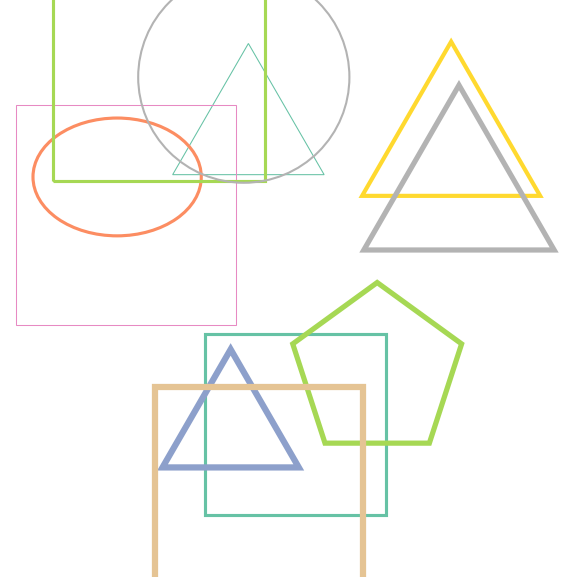[{"shape": "square", "thickness": 1.5, "radius": 0.78, "center": [0.512, 0.265]}, {"shape": "triangle", "thickness": 0.5, "radius": 0.76, "center": [0.43, 0.772]}, {"shape": "oval", "thickness": 1.5, "radius": 0.73, "center": [0.203, 0.693]}, {"shape": "triangle", "thickness": 3, "radius": 0.68, "center": [0.399, 0.258]}, {"shape": "square", "thickness": 0.5, "radius": 0.95, "center": [0.218, 0.627]}, {"shape": "square", "thickness": 1.5, "radius": 0.92, "center": [0.275, 0.869]}, {"shape": "pentagon", "thickness": 2.5, "radius": 0.77, "center": [0.653, 0.356]}, {"shape": "triangle", "thickness": 2, "radius": 0.89, "center": [0.781, 0.749]}, {"shape": "square", "thickness": 3, "radius": 0.9, "center": [0.448, 0.15]}, {"shape": "triangle", "thickness": 2.5, "radius": 0.95, "center": [0.795, 0.661]}, {"shape": "circle", "thickness": 1, "radius": 0.91, "center": [0.422, 0.866]}]